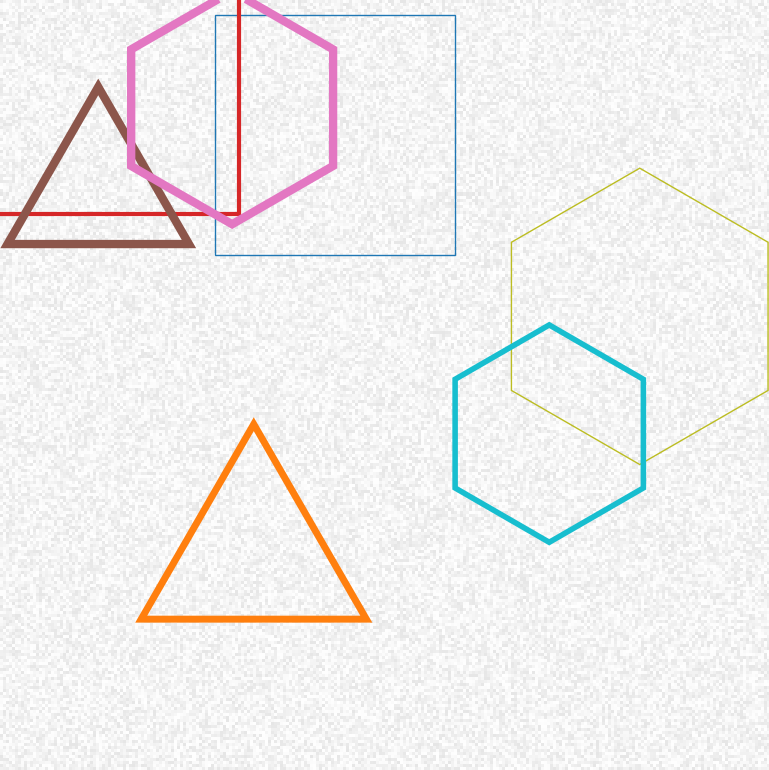[{"shape": "square", "thickness": 0.5, "radius": 0.78, "center": [0.435, 0.825]}, {"shape": "triangle", "thickness": 2.5, "radius": 0.84, "center": [0.33, 0.28]}, {"shape": "square", "thickness": 1.5, "radius": 0.79, "center": [0.153, 0.879]}, {"shape": "triangle", "thickness": 3, "radius": 0.68, "center": [0.128, 0.751]}, {"shape": "hexagon", "thickness": 3, "radius": 0.76, "center": [0.301, 0.86]}, {"shape": "hexagon", "thickness": 0.5, "radius": 0.96, "center": [0.831, 0.589]}, {"shape": "hexagon", "thickness": 2, "radius": 0.71, "center": [0.713, 0.437]}]